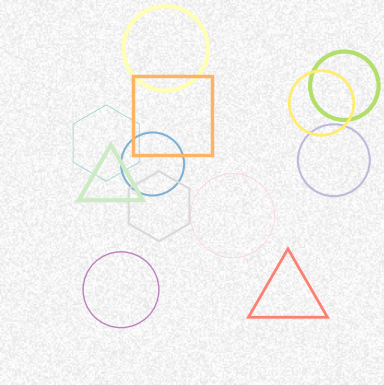[{"shape": "hexagon", "thickness": 0.5, "radius": 0.5, "center": [0.276, 0.628]}, {"shape": "circle", "thickness": 3, "radius": 0.55, "center": [0.43, 0.874]}, {"shape": "circle", "thickness": 1.5, "radius": 0.47, "center": [0.867, 0.584]}, {"shape": "triangle", "thickness": 2, "radius": 0.59, "center": [0.748, 0.235]}, {"shape": "circle", "thickness": 1.5, "radius": 0.41, "center": [0.396, 0.574]}, {"shape": "square", "thickness": 2.5, "radius": 0.52, "center": [0.449, 0.7]}, {"shape": "circle", "thickness": 3, "radius": 0.44, "center": [0.894, 0.777]}, {"shape": "circle", "thickness": 0.5, "radius": 0.55, "center": [0.604, 0.44]}, {"shape": "hexagon", "thickness": 1.5, "radius": 0.45, "center": [0.413, 0.464]}, {"shape": "circle", "thickness": 1, "radius": 0.49, "center": [0.314, 0.247]}, {"shape": "triangle", "thickness": 3, "radius": 0.48, "center": [0.288, 0.528]}, {"shape": "circle", "thickness": 2, "radius": 0.42, "center": [0.835, 0.732]}]